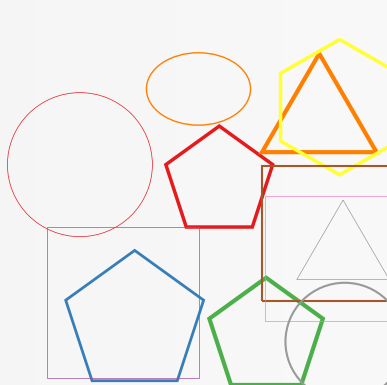[{"shape": "pentagon", "thickness": 2.5, "radius": 0.72, "center": [0.566, 0.528]}, {"shape": "circle", "thickness": 0.5, "radius": 0.94, "center": [0.206, 0.572]}, {"shape": "pentagon", "thickness": 2, "radius": 0.94, "center": [0.348, 0.162]}, {"shape": "pentagon", "thickness": 3, "radius": 0.77, "center": [0.687, 0.125]}, {"shape": "square", "thickness": 0.5, "radius": 0.98, "center": [0.318, 0.213]}, {"shape": "triangle", "thickness": 3, "radius": 0.85, "center": [0.824, 0.69]}, {"shape": "oval", "thickness": 1, "radius": 0.67, "center": [0.512, 0.769]}, {"shape": "hexagon", "thickness": 2.5, "radius": 0.88, "center": [0.876, 0.722]}, {"shape": "square", "thickness": 1.5, "radius": 0.87, "center": [0.851, 0.393]}, {"shape": "square", "thickness": 0.5, "radius": 0.81, "center": [0.846, 0.329]}, {"shape": "circle", "thickness": 1.5, "radius": 0.77, "center": [0.89, 0.112]}, {"shape": "triangle", "thickness": 0.5, "radius": 0.69, "center": [0.885, 0.343]}]